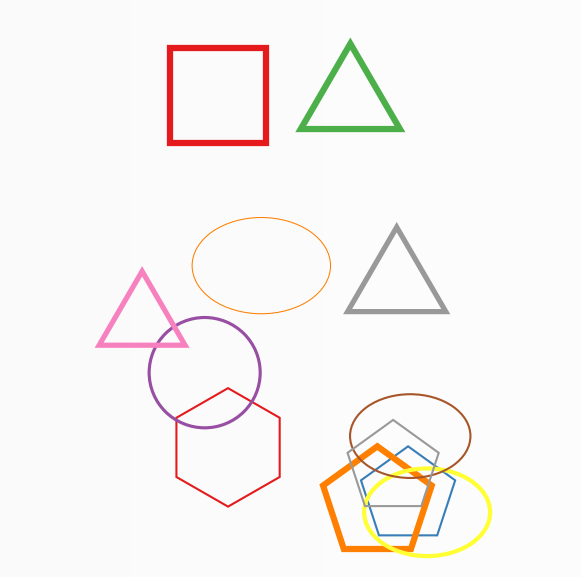[{"shape": "square", "thickness": 3, "radius": 0.41, "center": [0.375, 0.834]}, {"shape": "hexagon", "thickness": 1, "radius": 0.51, "center": [0.392, 0.224]}, {"shape": "pentagon", "thickness": 1, "radius": 0.43, "center": [0.702, 0.141]}, {"shape": "triangle", "thickness": 3, "radius": 0.49, "center": [0.603, 0.825]}, {"shape": "circle", "thickness": 1.5, "radius": 0.48, "center": [0.352, 0.354]}, {"shape": "oval", "thickness": 0.5, "radius": 0.6, "center": [0.45, 0.539]}, {"shape": "pentagon", "thickness": 3, "radius": 0.49, "center": [0.649, 0.128]}, {"shape": "oval", "thickness": 2, "radius": 0.54, "center": [0.735, 0.112]}, {"shape": "oval", "thickness": 1, "radius": 0.52, "center": [0.706, 0.244]}, {"shape": "triangle", "thickness": 2.5, "radius": 0.43, "center": [0.244, 0.444]}, {"shape": "pentagon", "thickness": 1, "radius": 0.41, "center": [0.676, 0.19]}, {"shape": "triangle", "thickness": 2.5, "radius": 0.49, "center": [0.683, 0.508]}]